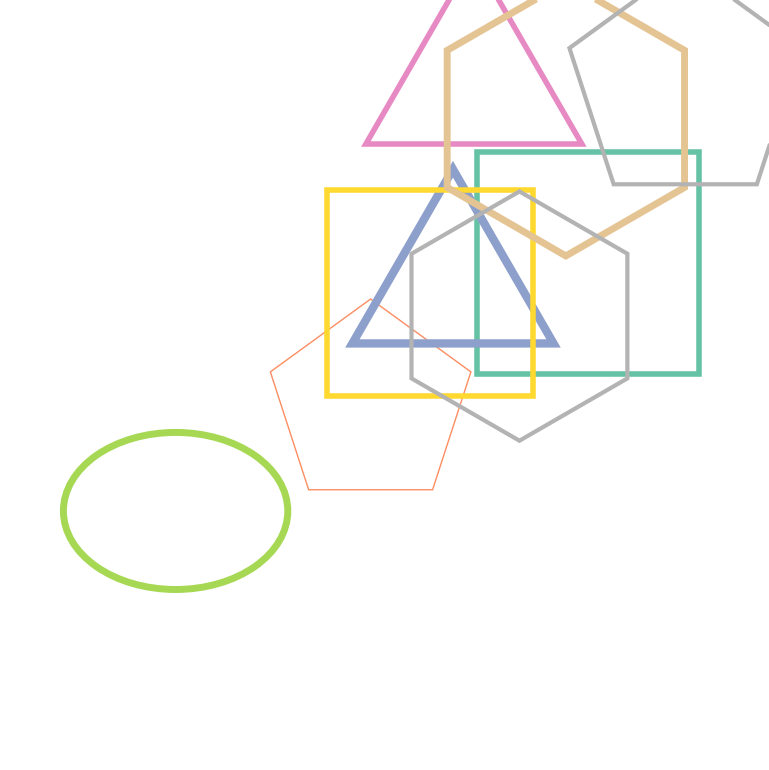[{"shape": "square", "thickness": 2, "radius": 0.72, "center": [0.763, 0.658]}, {"shape": "pentagon", "thickness": 0.5, "radius": 0.68, "center": [0.481, 0.475]}, {"shape": "triangle", "thickness": 3, "radius": 0.75, "center": [0.588, 0.629]}, {"shape": "triangle", "thickness": 2, "radius": 0.81, "center": [0.615, 0.894]}, {"shape": "oval", "thickness": 2.5, "radius": 0.73, "center": [0.228, 0.336]}, {"shape": "square", "thickness": 2, "radius": 0.67, "center": [0.558, 0.619]}, {"shape": "hexagon", "thickness": 2.5, "radius": 0.89, "center": [0.735, 0.846]}, {"shape": "hexagon", "thickness": 1.5, "radius": 0.81, "center": [0.675, 0.59]}, {"shape": "pentagon", "thickness": 1.5, "radius": 0.79, "center": [0.89, 0.889]}]